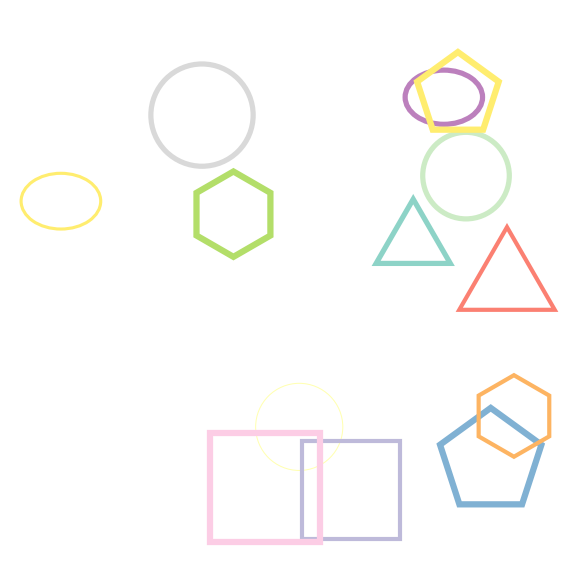[{"shape": "triangle", "thickness": 2.5, "radius": 0.37, "center": [0.716, 0.58]}, {"shape": "circle", "thickness": 0.5, "radius": 0.38, "center": [0.518, 0.26]}, {"shape": "square", "thickness": 2, "radius": 0.42, "center": [0.607, 0.151]}, {"shape": "triangle", "thickness": 2, "radius": 0.48, "center": [0.878, 0.51]}, {"shape": "pentagon", "thickness": 3, "radius": 0.46, "center": [0.85, 0.2]}, {"shape": "hexagon", "thickness": 2, "radius": 0.35, "center": [0.89, 0.279]}, {"shape": "hexagon", "thickness": 3, "radius": 0.37, "center": [0.404, 0.628]}, {"shape": "square", "thickness": 3, "radius": 0.47, "center": [0.459, 0.155]}, {"shape": "circle", "thickness": 2.5, "radius": 0.44, "center": [0.35, 0.8]}, {"shape": "oval", "thickness": 2.5, "radius": 0.34, "center": [0.769, 0.831]}, {"shape": "circle", "thickness": 2.5, "radius": 0.37, "center": [0.807, 0.695]}, {"shape": "oval", "thickness": 1.5, "radius": 0.34, "center": [0.105, 0.651]}, {"shape": "pentagon", "thickness": 3, "radius": 0.37, "center": [0.793, 0.835]}]